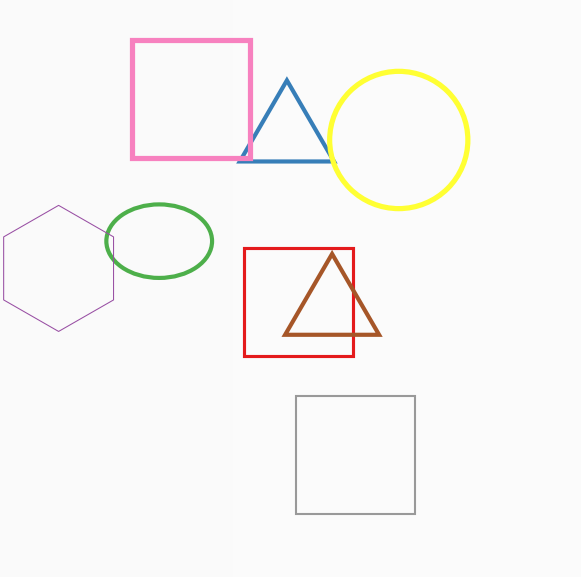[{"shape": "square", "thickness": 1.5, "radius": 0.47, "center": [0.514, 0.477]}, {"shape": "triangle", "thickness": 2, "radius": 0.47, "center": [0.494, 0.766]}, {"shape": "oval", "thickness": 2, "radius": 0.45, "center": [0.274, 0.582]}, {"shape": "hexagon", "thickness": 0.5, "radius": 0.55, "center": [0.101, 0.534]}, {"shape": "circle", "thickness": 2.5, "radius": 0.59, "center": [0.686, 0.757]}, {"shape": "triangle", "thickness": 2, "radius": 0.47, "center": [0.571, 0.466]}, {"shape": "square", "thickness": 2.5, "radius": 0.51, "center": [0.329, 0.827]}, {"shape": "square", "thickness": 1, "radius": 0.51, "center": [0.612, 0.212]}]